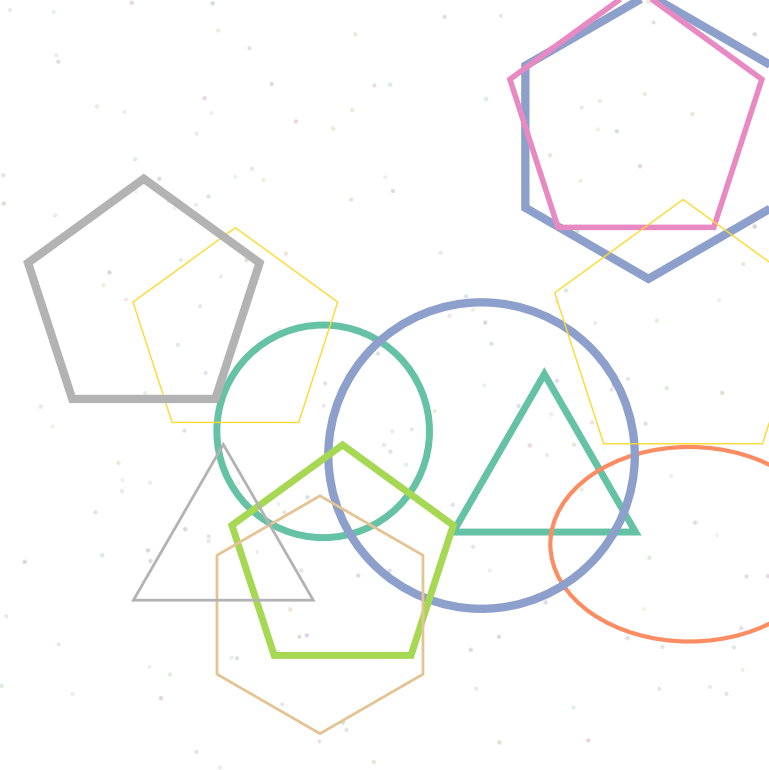[{"shape": "triangle", "thickness": 2.5, "radius": 0.68, "center": [0.707, 0.377]}, {"shape": "circle", "thickness": 2.5, "radius": 0.69, "center": [0.42, 0.44]}, {"shape": "oval", "thickness": 1.5, "radius": 0.9, "center": [0.895, 0.293]}, {"shape": "circle", "thickness": 3, "radius": 0.99, "center": [0.625, 0.408]}, {"shape": "hexagon", "thickness": 3, "radius": 0.92, "center": [0.842, 0.822]}, {"shape": "pentagon", "thickness": 2, "radius": 0.86, "center": [0.826, 0.844]}, {"shape": "pentagon", "thickness": 2.5, "radius": 0.76, "center": [0.445, 0.271]}, {"shape": "pentagon", "thickness": 0.5, "radius": 0.7, "center": [0.306, 0.564]}, {"shape": "pentagon", "thickness": 0.5, "radius": 0.88, "center": [0.887, 0.566]}, {"shape": "hexagon", "thickness": 1, "radius": 0.77, "center": [0.416, 0.202]}, {"shape": "pentagon", "thickness": 3, "radius": 0.79, "center": [0.187, 0.61]}, {"shape": "triangle", "thickness": 1, "radius": 0.67, "center": [0.29, 0.288]}]